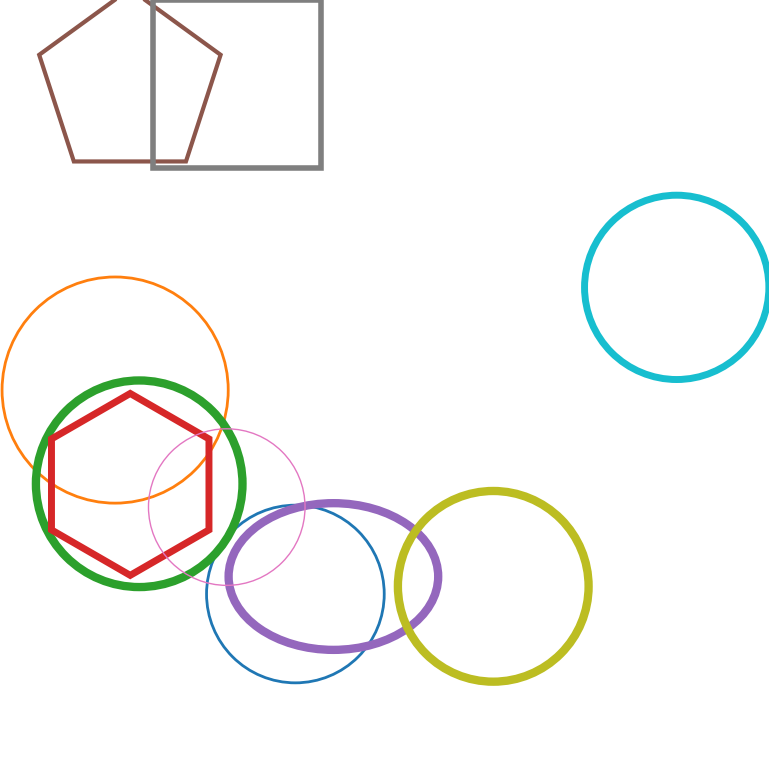[{"shape": "circle", "thickness": 1, "radius": 0.58, "center": [0.384, 0.229]}, {"shape": "circle", "thickness": 1, "radius": 0.73, "center": [0.15, 0.493]}, {"shape": "circle", "thickness": 3, "radius": 0.67, "center": [0.181, 0.372]}, {"shape": "hexagon", "thickness": 2.5, "radius": 0.59, "center": [0.169, 0.371]}, {"shape": "oval", "thickness": 3, "radius": 0.68, "center": [0.433, 0.251]}, {"shape": "pentagon", "thickness": 1.5, "radius": 0.62, "center": [0.169, 0.891]}, {"shape": "circle", "thickness": 0.5, "radius": 0.51, "center": [0.294, 0.341]}, {"shape": "square", "thickness": 2, "radius": 0.55, "center": [0.308, 0.89]}, {"shape": "circle", "thickness": 3, "radius": 0.62, "center": [0.641, 0.239]}, {"shape": "circle", "thickness": 2.5, "radius": 0.6, "center": [0.879, 0.627]}]